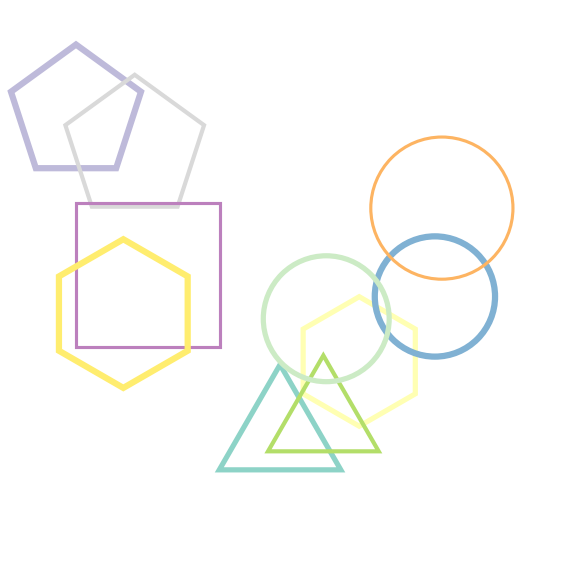[{"shape": "triangle", "thickness": 2.5, "radius": 0.61, "center": [0.485, 0.246]}, {"shape": "hexagon", "thickness": 2.5, "radius": 0.56, "center": [0.622, 0.373]}, {"shape": "pentagon", "thickness": 3, "radius": 0.59, "center": [0.132, 0.804]}, {"shape": "circle", "thickness": 3, "radius": 0.52, "center": [0.753, 0.486]}, {"shape": "circle", "thickness": 1.5, "radius": 0.62, "center": [0.765, 0.639]}, {"shape": "triangle", "thickness": 2, "radius": 0.55, "center": [0.56, 0.273]}, {"shape": "pentagon", "thickness": 2, "radius": 0.63, "center": [0.233, 0.743]}, {"shape": "square", "thickness": 1.5, "radius": 0.63, "center": [0.256, 0.523]}, {"shape": "circle", "thickness": 2.5, "radius": 0.55, "center": [0.565, 0.447]}, {"shape": "hexagon", "thickness": 3, "radius": 0.64, "center": [0.214, 0.456]}]